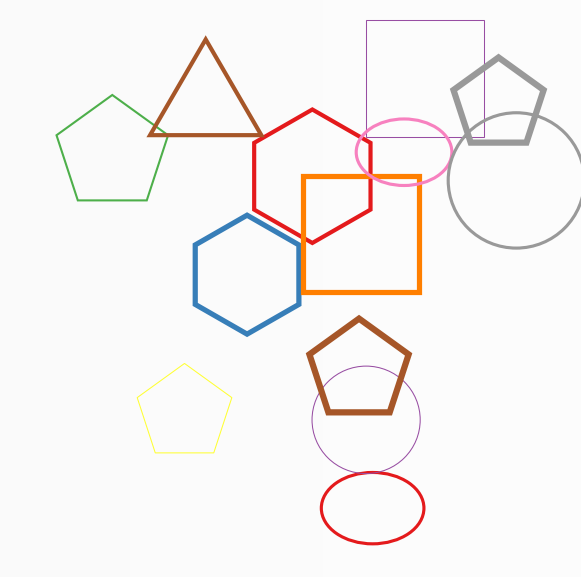[{"shape": "hexagon", "thickness": 2, "radius": 0.58, "center": [0.537, 0.694]}, {"shape": "oval", "thickness": 1.5, "radius": 0.44, "center": [0.641, 0.119]}, {"shape": "hexagon", "thickness": 2.5, "radius": 0.51, "center": [0.425, 0.524]}, {"shape": "pentagon", "thickness": 1, "radius": 0.5, "center": [0.193, 0.734]}, {"shape": "square", "thickness": 0.5, "radius": 0.51, "center": [0.731, 0.864]}, {"shape": "circle", "thickness": 0.5, "radius": 0.47, "center": [0.63, 0.272]}, {"shape": "square", "thickness": 2.5, "radius": 0.5, "center": [0.622, 0.594]}, {"shape": "pentagon", "thickness": 0.5, "radius": 0.43, "center": [0.317, 0.284]}, {"shape": "pentagon", "thickness": 3, "radius": 0.45, "center": [0.618, 0.358]}, {"shape": "triangle", "thickness": 2, "radius": 0.55, "center": [0.354, 0.82]}, {"shape": "oval", "thickness": 1.5, "radius": 0.41, "center": [0.695, 0.736]}, {"shape": "circle", "thickness": 1.5, "radius": 0.59, "center": [0.888, 0.687]}, {"shape": "pentagon", "thickness": 3, "radius": 0.41, "center": [0.858, 0.818]}]